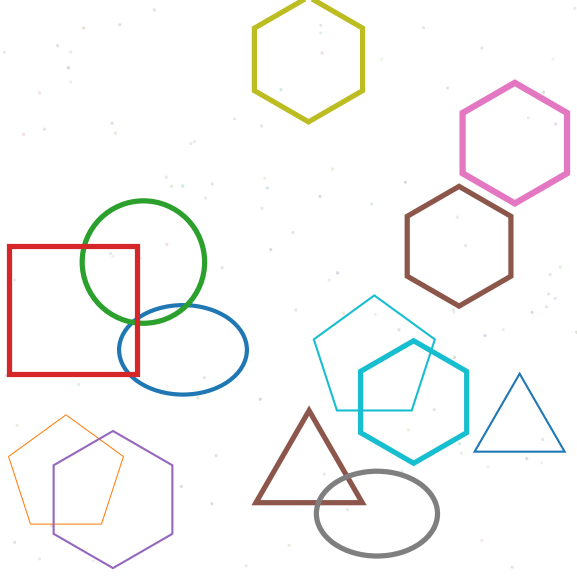[{"shape": "oval", "thickness": 2, "radius": 0.55, "center": [0.317, 0.393]}, {"shape": "triangle", "thickness": 1, "radius": 0.45, "center": [0.9, 0.262]}, {"shape": "pentagon", "thickness": 0.5, "radius": 0.52, "center": [0.114, 0.176]}, {"shape": "circle", "thickness": 2.5, "radius": 0.53, "center": [0.248, 0.545]}, {"shape": "square", "thickness": 2.5, "radius": 0.55, "center": [0.127, 0.462]}, {"shape": "hexagon", "thickness": 1, "radius": 0.59, "center": [0.196, 0.134]}, {"shape": "triangle", "thickness": 2.5, "radius": 0.53, "center": [0.535, 0.182]}, {"shape": "hexagon", "thickness": 2.5, "radius": 0.52, "center": [0.795, 0.573]}, {"shape": "hexagon", "thickness": 3, "radius": 0.52, "center": [0.891, 0.751]}, {"shape": "oval", "thickness": 2.5, "radius": 0.52, "center": [0.653, 0.11]}, {"shape": "hexagon", "thickness": 2.5, "radius": 0.54, "center": [0.534, 0.896]}, {"shape": "hexagon", "thickness": 2.5, "radius": 0.53, "center": [0.716, 0.303]}, {"shape": "pentagon", "thickness": 1, "radius": 0.55, "center": [0.648, 0.377]}]